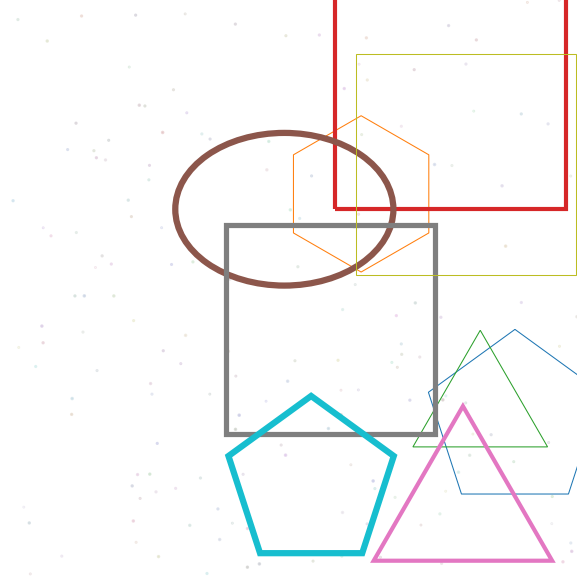[{"shape": "pentagon", "thickness": 0.5, "radius": 0.79, "center": [0.892, 0.271]}, {"shape": "hexagon", "thickness": 0.5, "radius": 0.68, "center": [0.625, 0.663]}, {"shape": "triangle", "thickness": 0.5, "radius": 0.67, "center": [0.832, 0.293]}, {"shape": "square", "thickness": 2, "radius": 1.0, "center": [0.78, 0.837]}, {"shape": "oval", "thickness": 3, "radius": 0.94, "center": [0.492, 0.637]}, {"shape": "triangle", "thickness": 2, "radius": 0.89, "center": [0.802, 0.117]}, {"shape": "square", "thickness": 2.5, "radius": 0.91, "center": [0.573, 0.428]}, {"shape": "square", "thickness": 0.5, "radius": 0.95, "center": [0.807, 0.714]}, {"shape": "pentagon", "thickness": 3, "radius": 0.75, "center": [0.539, 0.163]}]